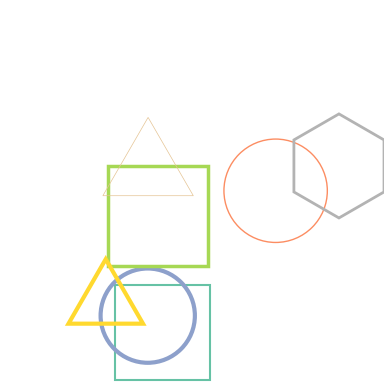[{"shape": "square", "thickness": 1.5, "radius": 0.62, "center": [0.423, 0.136]}, {"shape": "circle", "thickness": 1, "radius": 0.67, "center": [0.716, 0.505]}, {"shape": "circle", "thickness": 3, "radius": 0.61, "center": [0.384, 0.18]}, {"shape": "square", "thickness": 2.5, "radius": 0.65, "center": [0.409, 0.439]}, {"shape": "triangle", "thickness": 3, "radius": 0.56, "center": [0.275, 0.215]}, {"shape": "triangle", "thickness": 0.5, "radius": 0.68, "center": [0.385, 0.559]}, {"shape": "hexagon", "thickness": 2, "radius": 0.68, "center": [0.88, 0.569]}]